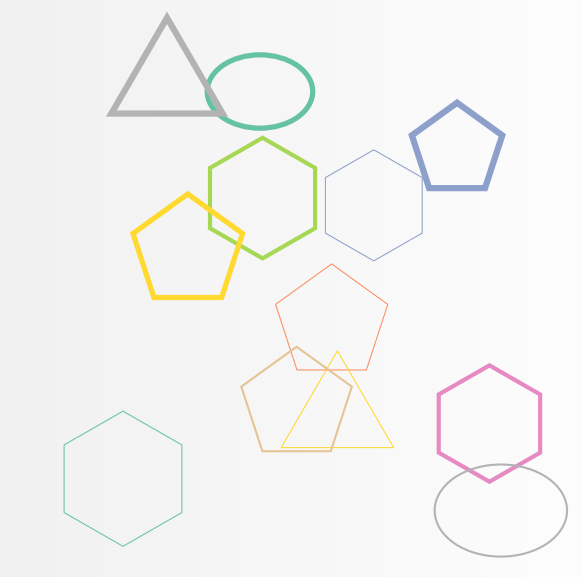[{"shape": "oval", "thickness": 2.5, "radius": 0.45, "center": [0.447, 0.841]}, {"shape": "hexagon", "thickness": 0.5, "radius": 0.59, "center": [0.212, 0.17]}, {"shape": "pentagon", "thickness": 0.5, "radius": 0.51, "center": [0.571, 0.441]}, {"shape": "hexagon", "thickness": 0.5, "radius": 0.48, "center": [0.643, 0.644]}, {"shape": "pentagon", "thickness": 3, "radius": 0.41, "center": [0.786, 0.74]}, {"shape": "hexagon", "thickness": 2, "radius": 0.5, "center": [0.842, 0.266]}, {"shape": "hexagon", "thickness": 2, "radius": 0.52, "center": [0.452, 0.656]}, {"shape": "pentagon", "thickness": 2.5, "radius": 0.5, "center": [0.323, 0.564]}, {"shape": "triangle", "thickness": 0.5, "radius": 0.56, "center": [0.58, 0.28]}, {"shape": "pentagon", "thickness": 1, "radius": 0.5, "center": [0.51, 0.299]}, {"shape": "oval", "thickness": 1, "radius": 0.57, "center": [0.862, 0.115]}, {"shape": "triangle", "thickness": 3, "radius": 0.55, "center": [0.287, 0.858]}]